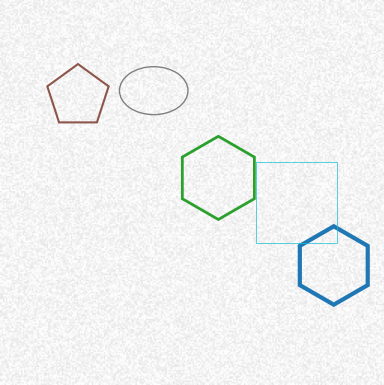[{"shape": "hexagon", "thickness": 3, "radius": 0.51, "center": [0.867, 0.31]}, {"shape": "hexagon", "thickness": 2, "radius": 0.54, "center": [0.567, 0.538]}, {"shape": "pentagon", "thickness": 1.5, "radius": 0.42, "center": [0.203, 0.75]}, {"shape": "oval", "thickness": 1, "radius": 0.44, "center": [0.399, 0.764]}, {"shape": "square", "thickness": 0.5, "radius": 0.53, "center": [0.771, 0.473]}]